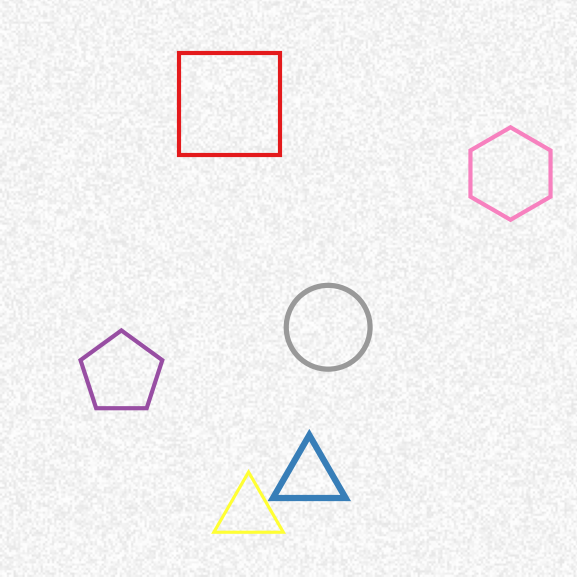[{"shape": "square", "thickness": 2, "radius": 0.44, "center": [0.397, 0.819]}, {"shape": "triangle", "thickness": 3, "radius": 0.36, "center": [0.536, 0.173]}, {"shape": "pentagon", "thickness": 2, "radius": 0.37, "center": [0.21, 0.352]}, {"shape": "triangle", "thickness": 1.5, "radius": 0.35, "center": [0.43, 0.112]}, {"shape": "hexagon", "thickness": 2, "radius": 0.4, "center": [0.884, 0.699]}, {"shape": "circle", "thickness": 2.5, "radius": 0.36, "center": [0.568, 0.432]}]